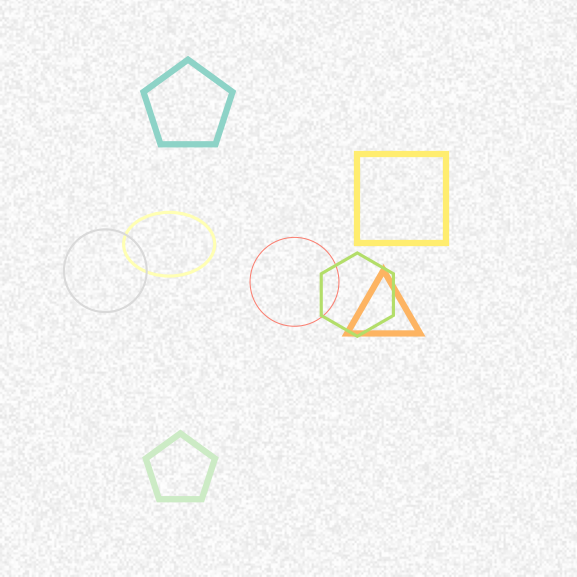[{"shape": "pentagon", "thickness": 3, "radius": 0.41, "center": [0.326, 0.815]}, {"shape": "oval", "thickness": 1.5, "radius": 0.39, "center": [0.293, 0.576]}, {"shape": "circle", "thickness": 0.5, "radius": 0.38, "center": [0.51, 0.511]}, {"shape": "triangle", "thickness": 3, "radius": 0.37, "center": [0.664, 0.458]}, {"shape": "hexagon", "thickness": 1.5, "radius": 0.36, "center": [0.619, 0.489]}, {"shape": "circle", "thickness": 1, "radius": 0.36, "center": [0.182, 0.53]}, {"shape": "pentagon", "thickness": 3, "radius": 0.31, "center": [0.312, 0.186]}, {"shape": "square", "thickness": 3, "radius": 0.39, "center": [0.695, 0.656]}]